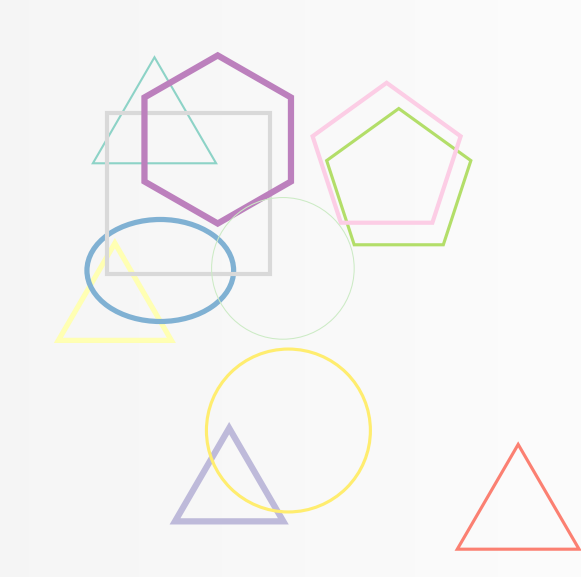[{"shape": "triangle", "thickness": 1, "radius": 0.61, "center": [0.266, 0.778]}, {"shape": "triangle", "thickness": 2.5, "radius": 0.56, "center": [0.198, 0.466]}, {"shape": "triangle", "thickness": 3, "radius": 0.54, "center": [0.394, 0.15]}, {"shape": "triangle", "thickness": 1.5, "radius": 0.6, "center": [0.891, 0.109]}, {"shape": "oval", "thickness": 2.5, "radius": 0.63, "center": [0.276, 0.531]}, {"shape": "pentagon", "thickness": 1.5, "radius": 0.65, "center": [0.686, 0.681]}, {"shape": "pentagon", "thickness": 2, "radius": 0.67, "center": [0.665, 0.722]}, {"shape": "square", "thickness": 2, "radius": 0.7, "center": [0.325, 0.664]}, {"shape": "hexagon", "thickness": 3, "radius": 0.73, "center": [0.375, 0.758]}, {"shape": "circle", "thickness": 0.5, "radius": 0.61, "center": [0.487, 0.534]}, {"shape": "circle", "thickness": 1.5, "radius": 0.71, "center": [0.496, 0.254]}]